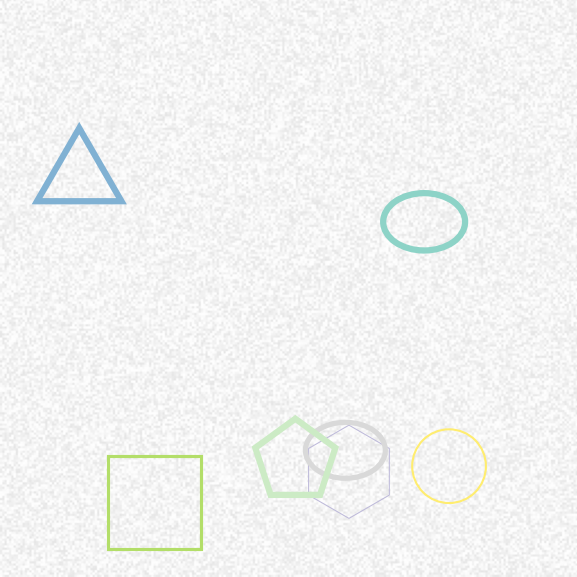[{"shape": "oval", "thickness": 3, "radius": 0.35, "center": [0.734, 0.615]}, {"shape": "hexagon", "thickness": 0.5, "radius": 0.4, "center": [0.604, 0.182]}, {"shape": "triangle", "thickness": 3, "radius": 0.42, "center": [0.137, 0.693]}, {"shape": "square", "thickness": 1.5, "radius": 0.4, "center": [0.268, 0.129]}, {"shape": "oval", "thickness": 2.5, "radius": 0.35, "center": [0.598, 0.219]}, {"shape": "pentagon", "thickness": 3, "radius": 0.36, "center": [0.511, 0.201]}, {"shape": "circle", "thickness": 1, "radius": 0.32, "center": [0.778, 0.192]}]